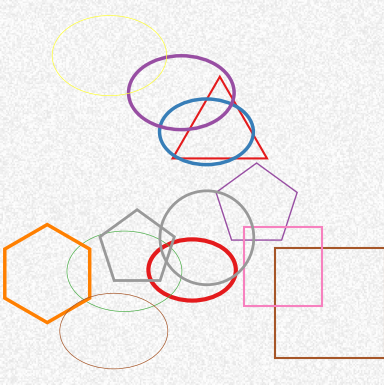[{"shape": "triangle", "thickness": 1.5, "radius": 0.71, "center": [0.571, 0.659]}, {"shape": "oval", "thickness": 3, "radius": 0.57, "center": [0.499, 0.299]}, {"shape": "oval", "thickness": 2.5, "radius": 0.61, "center": [0.536, 0.658]}, {"shape": "oval", "thickness": 0.5, "radius": 0.75, "center": [0.323, 0.295]}, {"shape": "pentagon", "thickness": 1, "radius": 0.55, "center": [0.667, 0.466]}, {"shape": "oval", "thickness": 2.5, "radius": 0.69, "center": [0.471, 0.759]}, {"shape": "hexagon", "thickness": 2.5, "radius": 0.64, "center": [0.123, 0.289]}, {"shape": "oval", "thickness": 0.5, "radius": 0.74, "center": [0.284, 0.856]}, {"shape": "oval", "thickness": 0.5, "radius": 0.7, "center": [0.296, 0.14]}, {"shape": "square", "thickness": 1.5, "radius": 0.71, "center": [0.856, 0.214]}, {"shape": "square", "thickness": 1.5, "radius": 0.51, "center": [0.736, 0.308]}, {"shape": "pentagon", "thickness": 2, "radius": 0.51, "center": [0.356, 0.354]}, {"shape": "circle", "thickness": 2, "radius": 0.61, "center": [0.537, 0.382]}]